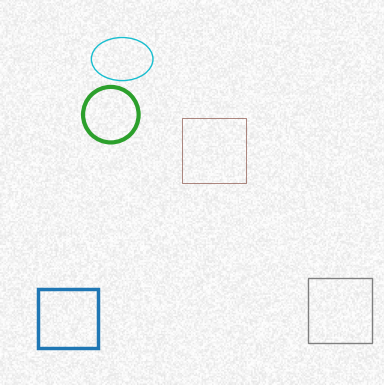[{"shape": "square", "thickness": 2.5, "radius": 0.39, "center": [0.177, 0.173]}, {"shape": "circle", "thickness": 3, "radius": 0.36, "center": [0.288, 0.702]}, {"shape": "square", "thickness": 0.5, "radius": 0.42, "center": [0.556, 0.609]}, {"shape": "square", "thickness": 1, "radius": 0.42, "center": [0.883, 0.194]}, {"shape": "oval", "thickness": 1, "radius": 0.4, "center": [0.317, 0.847]}]